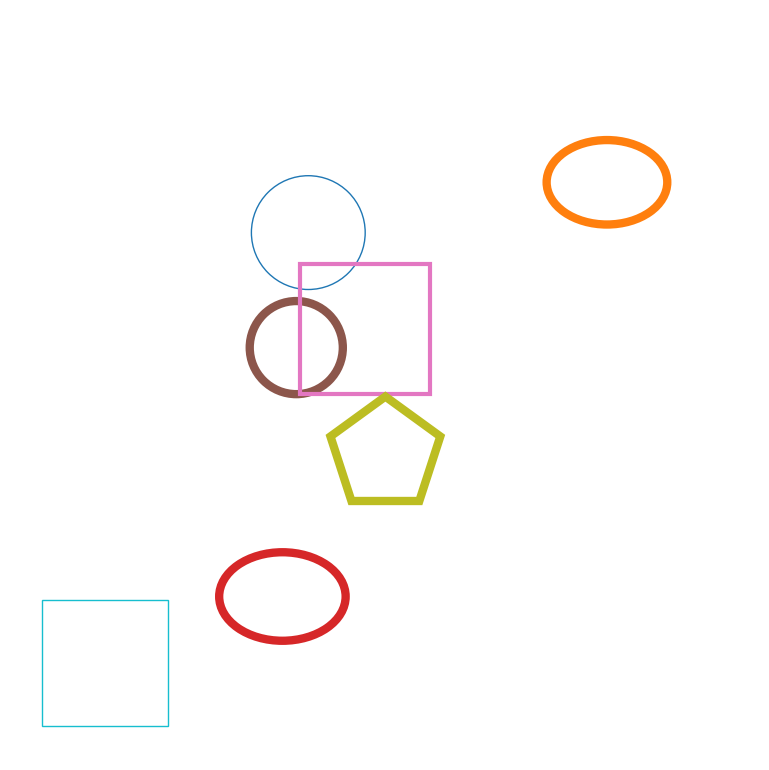[{"shape": "circle", "thickness": 0.5, "radius": 0.37, "center": [0.4, 0.698]}, {"shape": "oval", "thickness": 3, "radius": 0.39, "center": [0.788, 0.763]}, {"shape": "oval", "thickness": 3, "radius": 0.41, "center": [0.367, 0.225]}, {"shape": "circle", "thickness": 3, "radius": 0.3, "center": [0.385, 0.549]}, {"shape": "square", "thickness": 1.5, "radius": 0.42, "center": [0.474, 0.573]}, {"shape": "pentagon", "thickness": 3, "radius": 0.37, "center": [0.5, 0.41]}, {"shape": "square", "thickness": 0.5, "radius": 0.41, "center": [0.136, 0.139]}]